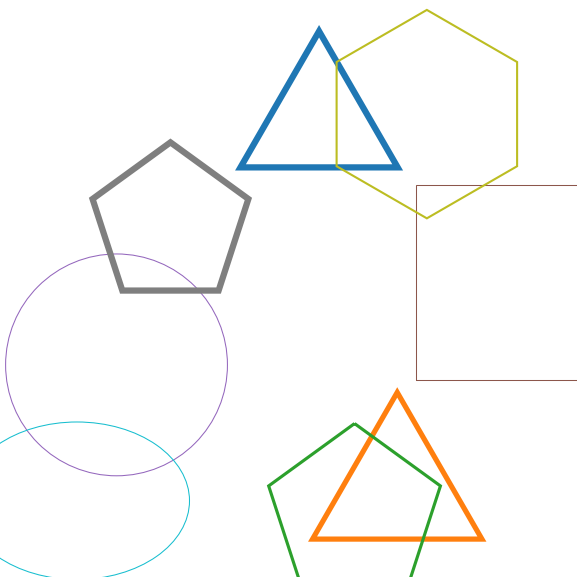[{"shape": "triangle", "thickness": 3, "radius": 0.79, "center": [0.553, 0.788]}, {"shape": "triangle", "thickness": 2.5, "radius": 0.85, "center": [0.688, 0.15]}, {"shape": "pentagon", "thickness": 1.5, "radius": 0.78, "center": [0.614, 0.109]}, {"shape": "circle", "thickness": 0.5, "radius": 0.96, "center": [0.202, 0.367]}, {"shape": "square", "thickness": 0.5, "radius": 0.84, "center": [0.89, 0.51]}, {"shape": "pentagon", "thickness": 3, "radius": 0.71, "center": [0.295, 0.611]}, {"shape": "hexagon", "thickness": 1, "radius": 0.9, "center": [0.739, 0.802]}, {"shape": "oval", "thickness": 0.5, "radius": 0.97, "center": [0.133, 0.132]}]